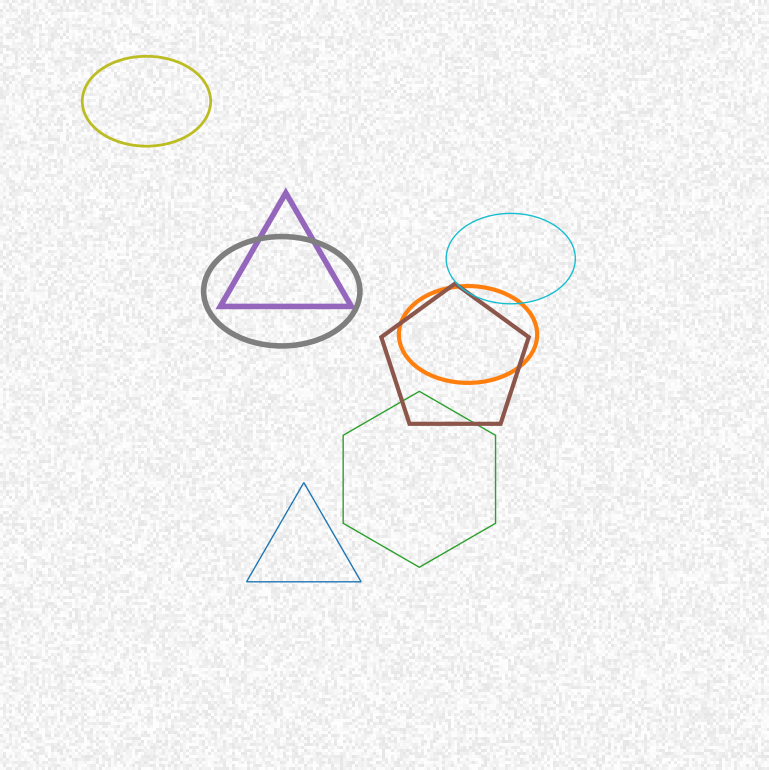[{"shape": "triangle", "thickness": 0.5, "radius": 0.43, "center": [0.395, 0.287]}, {"shape": "oval", "thickness": 1.5, "radius": 0.45, "center": [0.608, 0.566]}, {"shape": "hexagon", "thickness": 0.5, "radius": 0.57, "center": [0.545, 0.378]}, {"shape": "triangle", "thickness": 2, "radius": 0.49, "center": [0.371, 0.651]}, {"shape": "pentagon", "thickness": 1.5, "radius": 0.5, "center": [0.591, 0.531]}, {"shape": "oval", "thickness": 2, "radius": 0.51, "center": [0.366, 0.622]}, {"shape": "oval", "thickness": 1, "radius": 0.42, "center": [0.19, 0.869]}, {"shape": "oval", "thickness": 0.5, "radius": 0.42, "center": [0.663, 0.664]}]